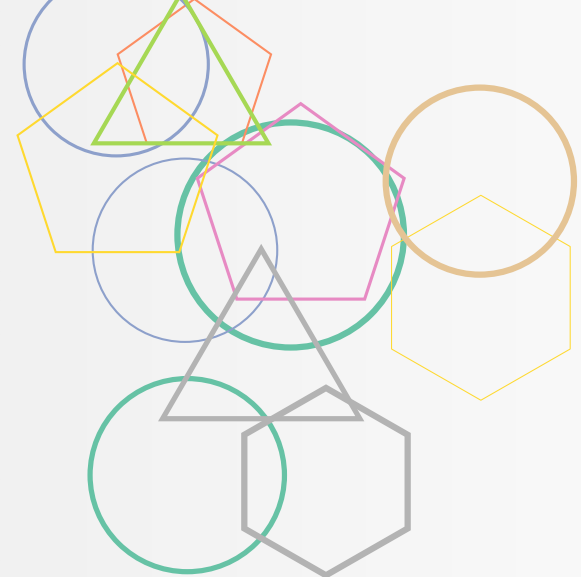[{"shape": "circle", "thickness": 2.5, "radius": 0.84, "center": [0.322, 0.176]}, {"shape": "circle", "thickness": 3, "radius": 0.97, "center": [0.5, 0.592]}, {"shape": "pentagon", "thickness": 1, "radius": 0.69, "center": [0.334, 0.862]}, {"shape": "circle", "thickness": 1, "radius": 0.79, "center": [0.318, 0.566]}, {"shape": "circle", "thickness": 1.5, "radius": 0.79, "center": [0.2, 0.888]}, {"shape": "pentagon", "thickness": 1.5, "radius": 0.94, "center": [0.517, 0.633]}, {"shape": "triangle", "thickness": 2, "radius": 0.87, "center": [0.312, 0.838]}, {"shape": "hexagon", "thickness": 0.5, "radius": 0.89, "center": [0.827, 0.484]}, {"shape": "pentagon", "thickness": 1, "radius": 0.9, "center": [0.202, 0.709]}, {"shape": "circle", "thickness": 3, "radius": 0.81, "center": [0.826, 0.685]}, {"shape": "triangle", "thickness": 2.5, "radius": 0.98, "center": [0.449, 0.372]}, {"shape": "hexagon", "thickness": 3, "radius": 0.81, "center": [0.561, 0.165]}]